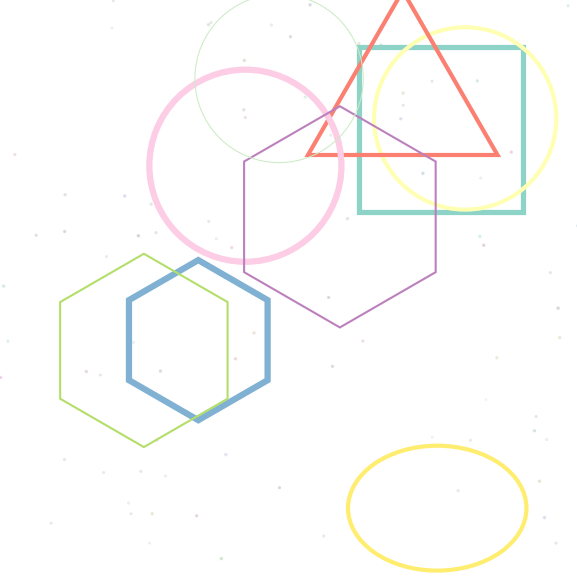[{"shape": "square", "thickness": 2.5, "radius": 0.71, "center": [0.764, 0.775]}, {"shape": "circle", "thickness": 2, "radius": 0.79, "center": [0.805, 0.794]}, {"shape": "triangle", "thickness": 2, "radius": 0.95, "center": [0.697, 0.826]}, {"shape": "hexagon", "thickness": 3, "radius": 0.69, "center": [0.343, 0.41]}, {"shape": "hexagon", "thickness": 1, "radius": 0.84, "center": [0.249, 0.392]}, {"shape": "circle", "thickness": 3, "radius": 0.83, "center": [0.425, 0.712]}, {"shape": "hexagon", "thickness": 1, "radius": 0.96, "center": [0.589, 0.624]}, {"shape": "circle", "thickness": 0.5, "radius": 0.73, "center": [0.483, 0.863]}, {"shape": "oval", "thickness": 2, "radius": 0.77, "center": [0.757, 0.119]}]